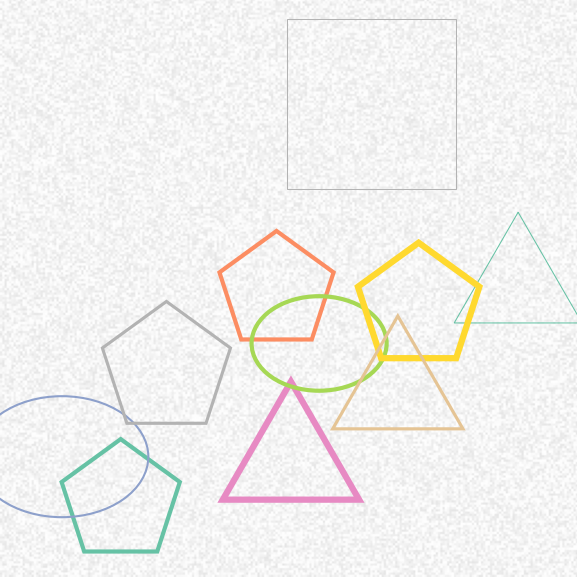[{"shape": "triangle", "thickness": 0.5, "radius": 0.64, "center": [0.897, 0.504]}, {"shape": "pentagon", "thickness": 2, "radius": 0.54, "center": [0.209, 0.131]}, {"shape": "pentagon", "thickness": 2, "radius": 0.52, "center": [0.479, 0.495]}, {"shape": "oval", "thickness": 1, "radius": 0.75, "center": [0.107, 0.208]}, {"shape": "triangle", "thickness": 3, "radius": 0.68, "center": [0.504, 0.202]}, {"shape": "oval", "thickness": 2, "radius": 0.58, "center": [0.553, 0.404]}, {"shape": "pentagon", "thickness": 3, "radius": 0.55, "center": [0.725, 0.468]}, {"shape": "triangle", "thickness": 1.5, "radius": 0.65, "center": [0.689, 0.322]}, {"shape": "square", "thickness": 0.5, "radius": 0.73, "center": [0.643, 0.819]}, {"shape": "pentagon", "thickness": 1.5, "radius": 0.58, "center": [0.288, 0.361]}]